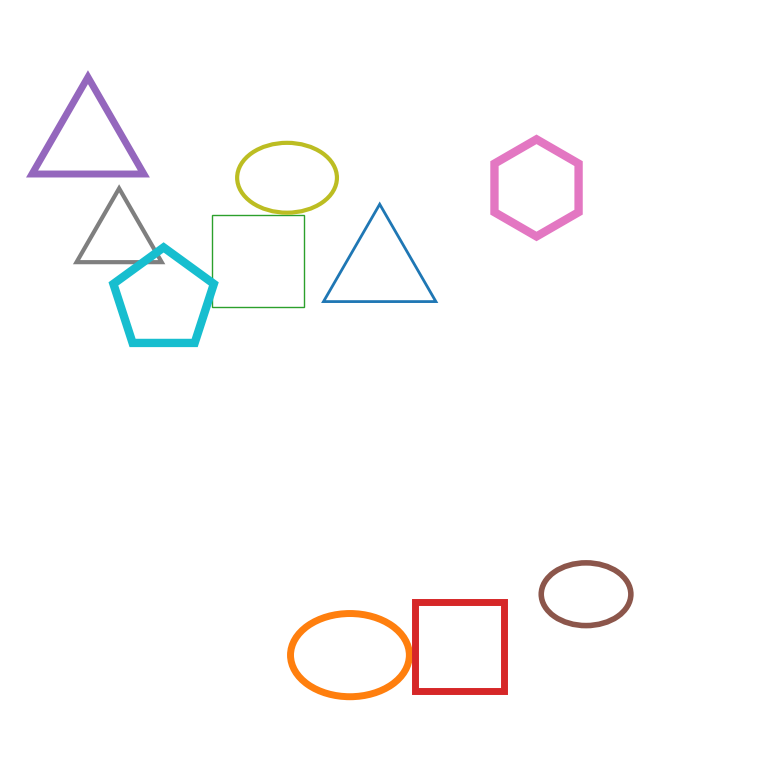[{"shape": "triangle", "thickness": 1, "radius": 0.42, "center": [0.493, 0.65]}, {"shape": "oval", "thickness": 2.5, "radius": 0.39, "center": [0.454, 0.149]}, {"shape": "square", "thickness": 0.5, "radius": 0.3, "center": [0.335, 0.661]}, {"shape": "square", "thickness": 2.5, "radius": 0.29, "center": [0.597, 0.16]}, {"shape": "triangle", "thickness": 2.5, "radius": 0.42, "center": [0.114, 0.816]}, {"shape": "oval", "thickness": 2, "radius": 0.29, "center": [0.761, 0.228]}, {"shape": "hexagon", "thickness": 3, "radius": 0.32, "center": [0.697, 0.756]}, {"shape": "triangle", "thickness": 1.5, "radius": 0.32, "center": [0.155, 0.691]}, {"shape": "oval", "thickness": 1.5, "radius": 0.32, "center": [0.373, 0.769]}, {"shape": "pentagon", "thickness": 3, "radius": 0.34, "center": [0.212, 0.61]}]